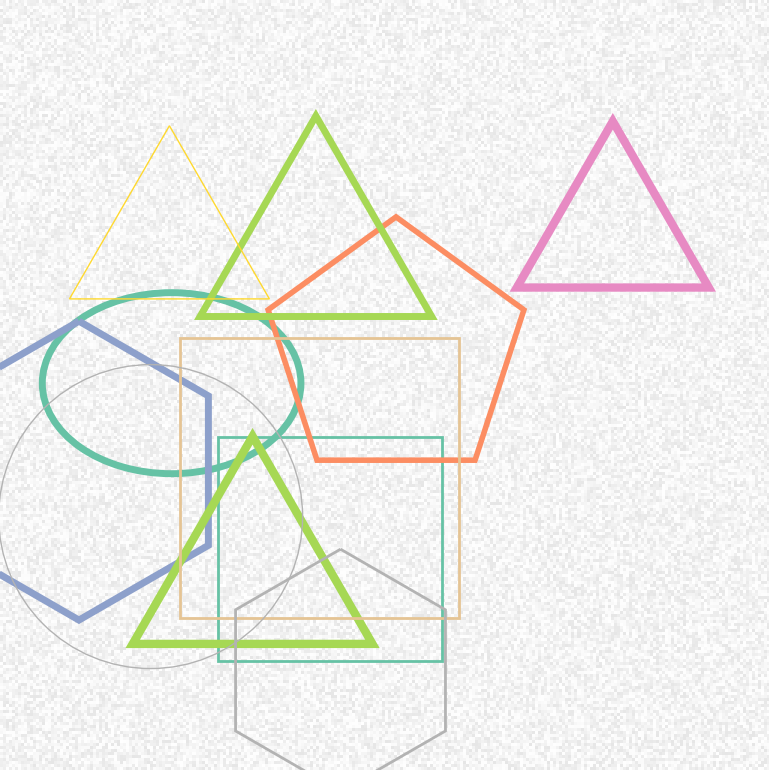[{"shape": "square", "thickness": 1, "radius": 0.73, "center": [0.428, 0.287]}, {"shape": "oval", "thickness": 2.5, "radius": 0.84, "center": [0.223, 0.502]}, {"shape": "pentagon", "thickness": 2, "radius": 0.87, "center": [0.514, 0.544]}, {"shape": "hexagon", "thickness": 2.5, "radius": 0.97, "center": [0.103, 0.389]}, {"shape": "triangle", "thickness": 3, "radius": 0.72, "center": [0.796, 0.699]}, {"shape": "triangle", "thickness": 2.5, "radius": 0.87, "center": [0.41, 0.676]}, {"shape": "triangle", "thickness": 3, "radius": 0.9, "center": [0.328, 0.254]}, {"shape": "triangle", "thickness": 0.5, "radius": 0.75, "center": [0.22, 0.687]}, {"shape": "square", "thickness": 1, "radius": 0.91, "center": [0.415, 0.379]}, {"shape": "circle", "thickness": 0.5, "radius": 0.99, "center": [0.196, 0.329]}, {"shape": "hexagon", "thickness": 1, "radius": 0.79, "center": [0.442, 0.129]}]